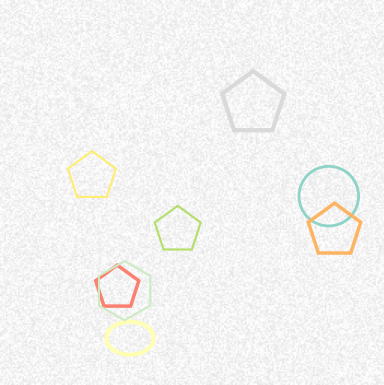[{"shape": "circle", "thickness": 2, "radius": 0.39, "center": [0.854, 0.491]}, {"shape": "oval", "thickness": 3, "radius": 0.31, "center": [0.338, 0.122]}, {"shape": "pentagon", "thickness": 2.5, "radius": 0.29, "center": [0.305, 0.253]}, {"shape": "pentagon", "thickness": 2.5, "radius": 0.36, "center": [0.869, 0.401]}, {"shape": "pentagon", "thickness": 1.5, "radius": 0.31, "center": [0.462, 0.403]}, {"shape": "pentagon", "thickness": 3, "radius": 0.42, "center": [0.658, 0.731]}, {"shape": "hexagon", "thickness": 1.5, "radius": 0.39, "center": [0.324, 0.245]}, {"shape": "pentagon", "thickness": 1.5, "radius": 0.33, "center": [0.239, 0.542]}]